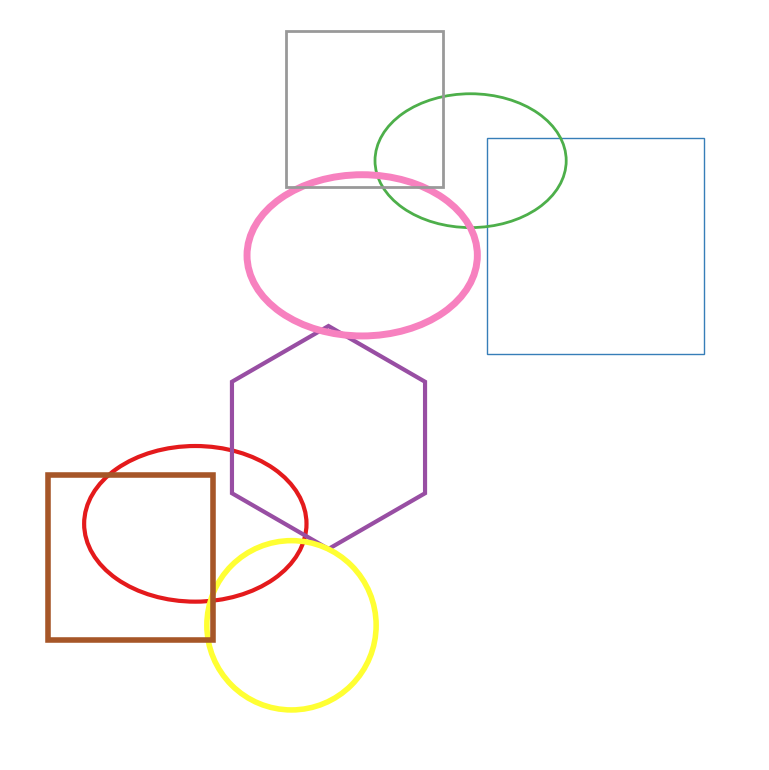[{"shape": "oval", "thickness": 1.5, "radius": 0.72, "center": [0.254, 0.32]}, {"shape": "square", "thickness": 0.5, "radius": 0.7, "center": [0.773, 0.68]}, {"shape": "oval", "thickness": 1, "radius": 0.62, "center": [0.611, 0.791]}, {"shape": "hexagon", "thickness": 1.5, "radius": 0.72, "center": [0.427, 0.432]}, {"shape": "circle", "thickness": 2, "radius": 0.55, "center": [0.379, 0.188]}, {"shape": "square", "thickness": 2, "radius": 0.54, "center": [0.17, 0.275]}, {"shape": "oval", "thickness": 2.5, "radius": 0.75, "center": [0.47, 0.668]}, {"shape": "square", "thickness": 1, "radius": 0.51, "center": [0.473, 0.858]}]